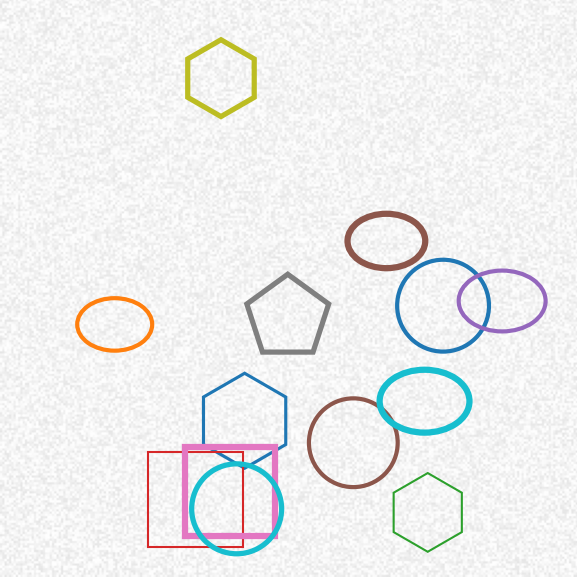[{"shape": "circle", "thickness": 2, "radius": 0.4, "center": [0.767, 0.47]}, {"shape": "hexagon", "thickness": 1.5, "radius": 0.41, "center": [0.424, 0.271]}, {"shape": "oval", "thickness": 2, "radius": 0.32, "center": [0.199, 0.437]}, {"shape": "hexagon", "thickness": 1, "radius": 0.34, "center": [0.741, 0.112]}, {"shape": "square", "thickness": 1, "radius": 0.41, "center": [0.338, 0.134]}, {"shape": "oval", "thickness": 2, "radius": 0.38, "center": [0.87, 0.478]}, {"shape": "circle", "thickness": 2, "radius": 0.38, "center": [0.612, 0.232]}, {"shape": "oval", "thickness": 3, "radius": 0.34, "center": [0.669, 0.582]}, {"shape": "square", "thickness": 3, "radius": 0.39, "center": [0.398, 0.148]}, {"shape": "pentagon", "thickness": 2.5, "radius": 0.37, "center": [0.498, 0.45]}, {"shape": "hexagon", "thickness": 2.5, "radius": 0.33, "center": [0.383, 0.864]}, {"shape": "circle", "thickness": 2.5, "radius": 0.39, "center": [0.41, 0.118]}, {"shape": "oval", "thickness": 3, "radius": 0.39, "center": [0.735, 0.304]}]